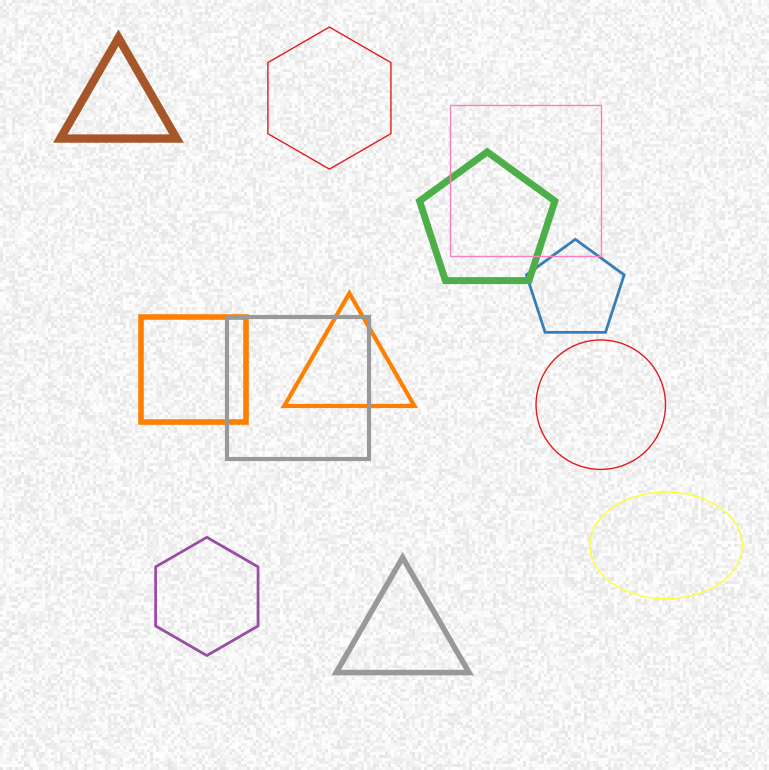[{"shape": "circle", "thickness": 0.5, "radius": 0.42, "center": [0.78, 0.474]}, {"shape": "hexagon", "thickness": 0.5, "radius": 0.46, "center": [0.428, 0.873]}, {"shape": "pentagon", "thickness": 1, "radius": 0.33, "center": [0.747, 0.622]}, {"shape": "pentagon", "thickness": 2.5, "radius": 0.46, "center": [0.633, 0.71]}, {"shape": "hexagon", "thickness": 1, "radius": 0.38, "center": [0.269, 0.225]}, {"shape": "square", "thickness": 2, "radius": 0.34, "center": [0.251, 0.52]}, {"shape": "triangle", "thickness": 1.5, "radius": 0.49, "center": [0.454, 0.522]}, {"shape": "oval", "thickness": 0.5, "radius": 0.49, "center": [0.865, 0.292]}, {"shape": "triangle", "thickness": 3, "radius": 0.44, "center": [0.154, 0.864]}, {"shape": "square", "thickness": 0.5, "radius": 0.49, "center": [0.682, 0.765]}, {"shape": "square", "thickness": 1.5, "radius": 0.46, "center": [0.387, 0.496]}, {"shape": "triangle", "thickness": 2, "radius": 0.5, "center": [0.523, 0.176]}]